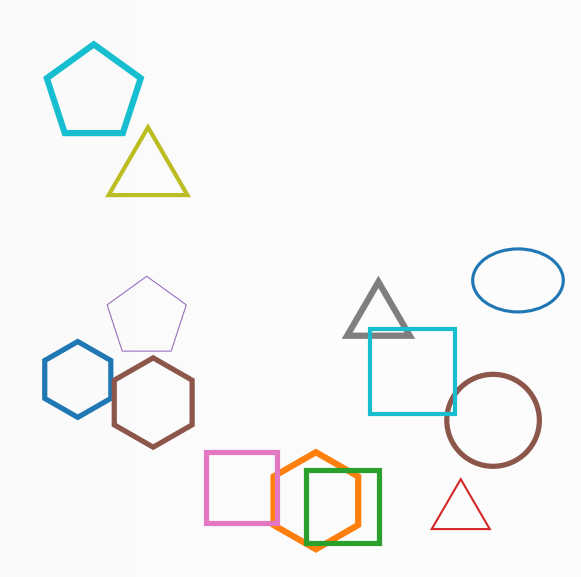[{"shape": "hexagon", "thickness": 2.5, "radius": 0.33, "center": [0.134, 0.342]}, {"shape": "oval", "thickness": 1.5, "radius": 0.39, "center": [0.891, 0.514]}, {"shape": "hexagon", "thickness": 3, "radius": 0.42, "center": [0.543, 0.132]}, {"shape": "square", "thickness": 2.5, "radius": 0.31, "center": [0.589, 0.122]}, {"shape": "triangle", "thickness": 1, "radius": 0.29, "center": [0.793, 0.112]}, {"shape": "pentagon", "thickness": 0.5, "radius": 0.36, "center": [0.252, 0.449]}, {"shape": "circle", "thickness": 2.5, "radius": 0.4, "center": [0.848, 0.271]}, {"shape": "hexagon", "thickness": 2.5, "radius": 0.39, "center": [0.264, 0.302]}, {"shape": "square", "thickness": 2.5, "radius": 0.3, "center": [0.415, 0.155]}, {"shape": "triangle", "thickness": 3, "radius": 0.31, "center": [0.651, 0.449]}, {"shape": "triangle", "thickness": 2, "radius": 0.39, "center": [0.255, 0.7]}, {"shape": "pentagon", "thickness": 3, "radius": 0.42, "center": [0.161, 0.837]}, {"shape": "square", "thickness": 2, "radius": 0.37, "center": [0.709, 0.356]}]